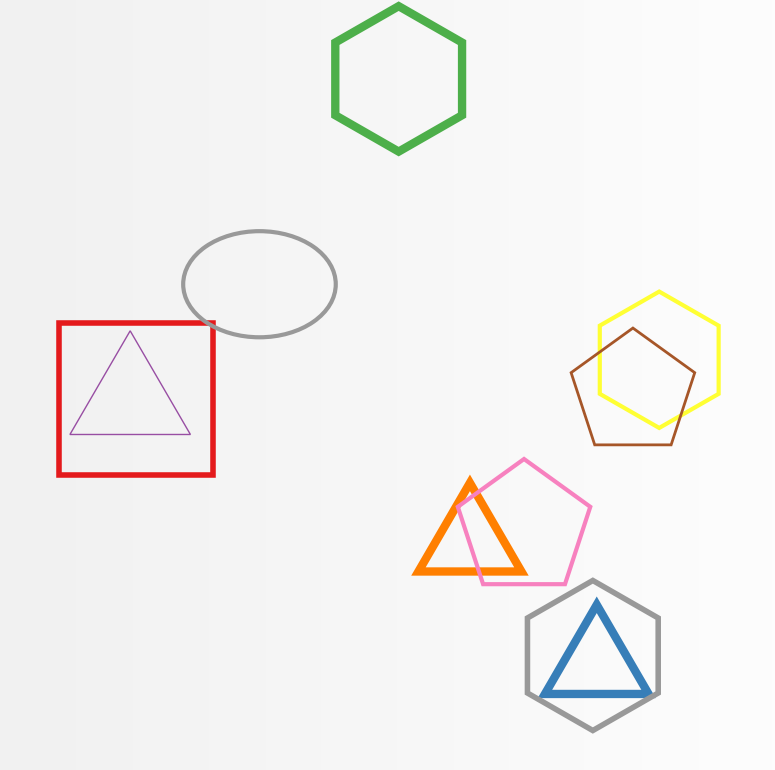[{"shape": "square", "thickness": 2, "radius": 0.49, "center": [0.176, 0.482]}, {"shape": "triangle", "thickness": 3, "radius": 0.39, "center": [0.77, 0.137]}, {"shape": "hexagon", "thickness": 3, "radius": 0.47, "center": [0.514, 0.898]}, {"shape": "triangle", "thickness": 0.5, "radius": 0.45, "center": [0.168, 0.481]}, {"shape": "triangle", "thickness": 3, "radius": 0.38, "center": [0.606, 0.296]}, {"shape": "hexagon", "thickness": 1.5, "radius": 0.44, "center": [0.851, 0.533]}, {"shape": "pentagon", "thickness": 1, "radius": 0.42, "center": [0.817, 0.49]}, {"shape": "pentagon", "thickness": 1.5, "radius": 0.45, "center": [0.676, 0.314]}, {"shape": "hexagon", "thickness": 2, "radius": 0.49, "center": [0.765, 0.149]}, {"shape": "oval", "thickness": 1.5, "radius": 0.49, "center": [0.335, 0.631]}]